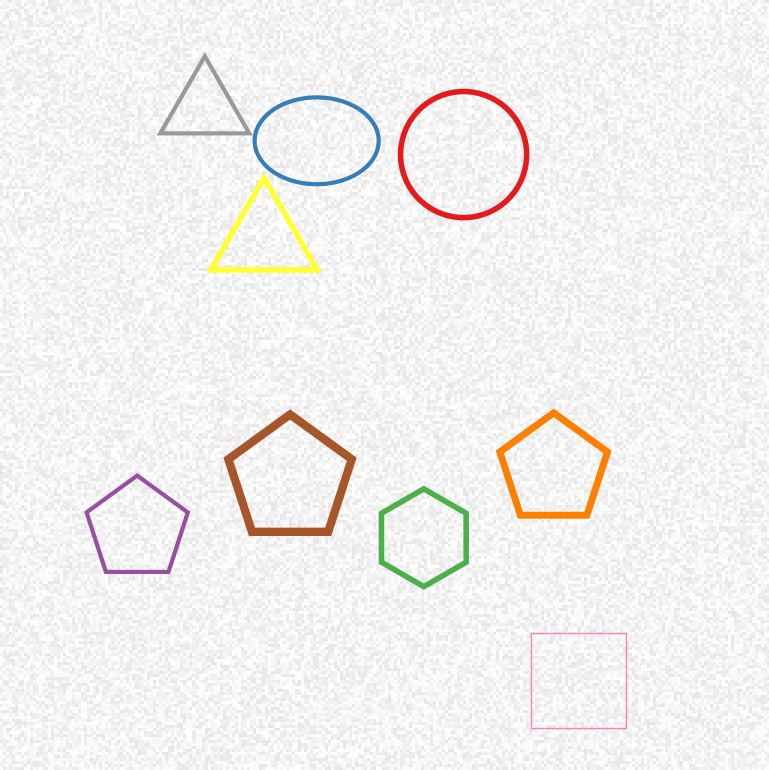[{"shape": "circle", "thickness": 2, "radius": 0.41, "center": [0.602, 0.799]}, {"shape": "oval", "thickness": 1.5, "radius": 0.4, "center": [0.411, 0.817]}, {"shape": "hexagon", "thickness": 2, "radius": 0.32, "center": [0.55, 0.302]}, {"shape": "pentagon", "thickness": 1.5, "radius": 0.35, "center": [0.178, 0.313]}, {"shape": "pentagon", "thickness": 2.5, "radius": 0.37, "center": [0.719, 0.39]}, {"shape": "triangle", "thickness": 2, "radius": 0.4, "center": [0.343, 0.689]}, {"shape": "pentagon", "thickness": 3, "radius": 0.42, "center": [0.377, 0.377]}, {"shape": "square", "thickness": 0.5, "radius": 0.31, "center": [0.751, 0.116]}, {"shape": "triangle", "thickness": 1.5, "radius": 0.33, "center": [0.266, 0.86]}]